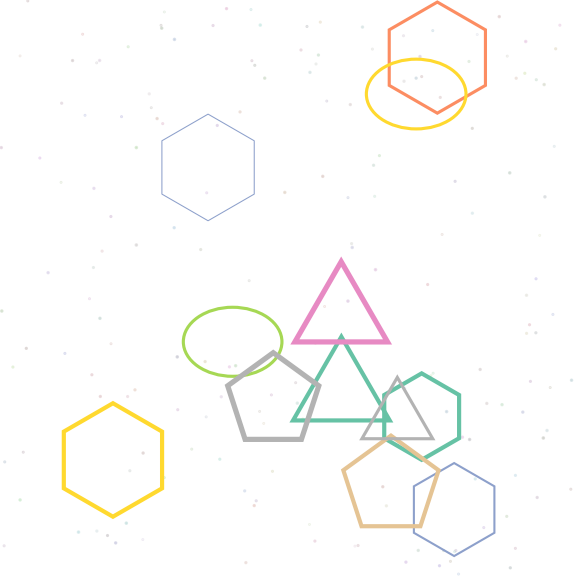[{"shape": "hexagon", "thickness": 2, "radius": 0.37, "center": [0.73, 0.278]}, {"shape": "triangle", "thickness": 2, "radius": 0.48, "center": [0.591, 0.319]}, {"shape": "hexagon", "thickness": 1.5, "radius": 0.48, "center": [0.757, 0.899]}, {"shape": "hexagon", "thickness": 1, "radius": 0.4, "center": [0.786, 0.117]}, {"shape": "hexagon", "thickness": 0.5, "radius": 0.46, "center": [0.36, 0.709]}, {"shape": "triangle", "thickness": 2.5, "radius": 0.46, "center": [0.591, 0.453]}, {"shape": "oval", "thickness": 1.5, "radius": 0.43, "center": [0.403, 0.407]}, {"shape": "hexagon", "thickness": 2, "radius": 0.49, "center": [0.196, 0.203]}, {"shape": "oval", "thickness": 1.5, "radius": 0.43, "center": [0.721, 0.836]}, {"shape": "pentagon", "thickness": 2, "radius": 0.43, "center": [0.677, 0.158]}, {"shape": "pentagon", "thickness": 2.5, "radius": 0.41, "center": [0.473, 0.305]}, {"shape": "triangle", "thickness": 1.5, "radius": 0.35, "center": [0.688, 0.275]}]